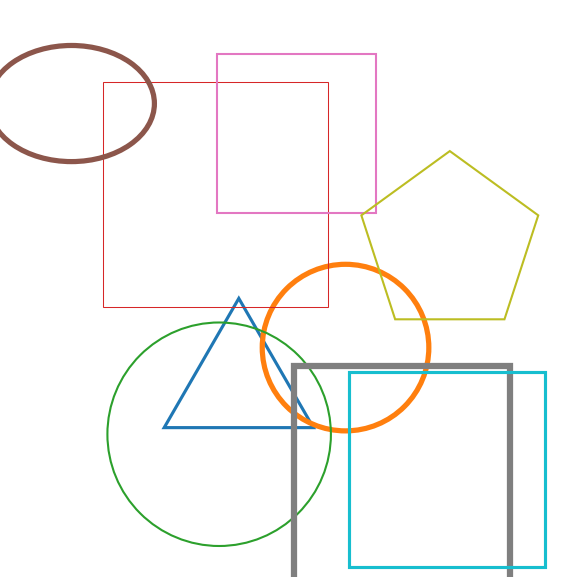[{"shape": "triangle", "thickness": 1.5, "radius": 0.75, "center": [0.414, 0.333]}, {"shape": "circle", "thickness": 2.5, "radius": 0.72, "center": [0.598, 0.397]}, {"shape": "circle", "thickness": 1, "radius": 0.97, "center": [0.379, 0.247]}, {"shape": "square", "thickness": 0.5, "radius": 0.97, "center": [0.373, 0.663]}, {"shape": "oval", "thickness": 2.5, "radius": 0.72, "center": [0.124, 0.82]}, {"shape": "square", "thickness": 1, "radius": 0.69, "center": [0.514, 0.767]}, {"shape": "square", "thickness": 3, "radius": 0.93, "center": [0.696, 0.179]}, {"shape": "pentagon", "thickness": 1, "radius": 0.81, "center": [0.779, 0.576]}, {"shape": "square", "thickness": 1.5, "radius": 0.85, "center": [0.773, 0.186]}]